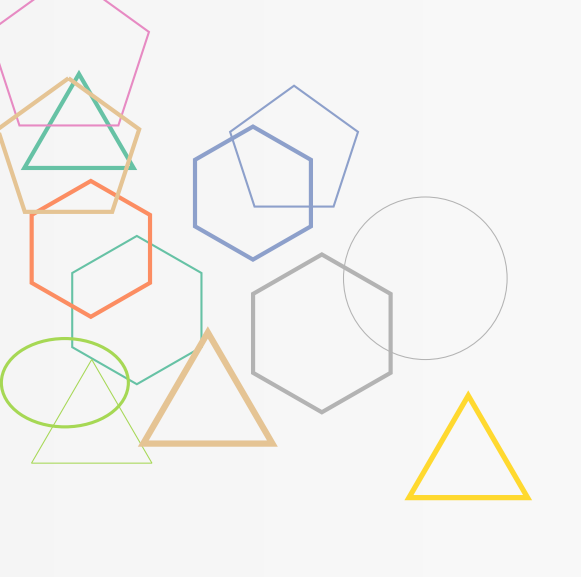[{"shape": "hexagon", "thickness": 1, "radius": 0.64, "center": [0.235, 0.462]}, {"shape": "triangle", "thickness": 2, "radius": 0.54, "center": [0.136, 0.763]}, {"shape": "hexagon", "thickness": 2, "radius": 0.59, "center": [0.156, 0.568]}, {"shape": "pentagon", "thickness": 1, "radius": 0.58, "center": [0.506, 0.735]}, {"shape": "hexagon", "thickness": 2, "radius": 0.58, "center": [0.435, 0.665]}, {"shape": "pentagon", "thickness": 1, "radius": 0.72, "center": [0.119, 0.899]}, {"shape": "triangle", "thickness": 0.5, "radius": 0.6, "center": [0.158, 0.257]}, {"shape": "oval", "thickness": 1.5, "radius": 0.55, "center": [0.112, 0.336]}, {"shape": "triangle", "thickness": 2.5, "radius": 0.59, "center": [0.806, 0.196]}, {"shape": "triangle", "thickness": 3, "radius": 0.64, "center": [0.358, 0.295]}, {"shape": "pentagon", "thickness": 2, "radius": 0.64, "center": [0.118, 0.736]}, {"shape": "hexagon", "thickness": 2, "radius": 0.68, "center": [0.554, 0.422]}, {"shape": "circle", "thickness": 0.5, "radius": 0.7, "center": [0.732, 0.517]}]